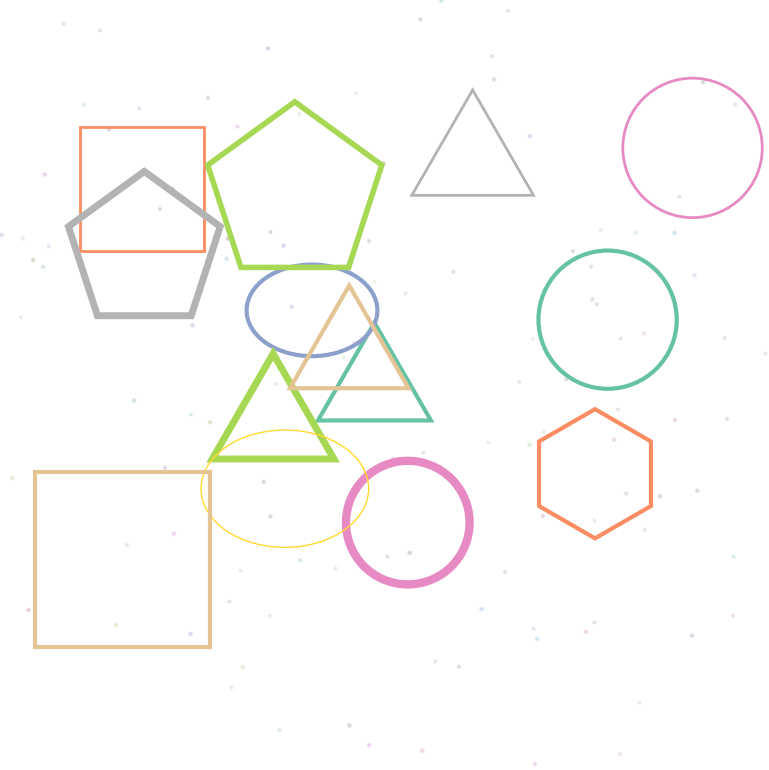[{"shape": "circle", "thickness": 1.5, "radius": 0.45, "center": [0.789, 0.585]}, {"shape": "triangle", "thickness": 1.5, "radius": 0.42, "center": [0.486, 0.496]}, {"shape": "hexagon", "thickness": 1.5, "radius": 0.42, "center": [0.773, 0.385]}, {"shape": "square", "thickness": 1, "radius": 0.4, "center": [0.184, 0.755]}, {"shape": "oval", "thickness": 1.5, "radius": 0.42, "center": [0.405, 0.597]}, {"shape": "circle", "thickness": 3, "radius": 0.4, "center": [0.53, 0.321]}, {"shape": "circle", "thickness": 1, "radius": 0.45, "center": [0.899, 0.808]}, {"shape": "pentagon", "thickness": 2, "radius": 0.59, "center": [0.383, 0.749]}, {"shape": "triangle", "thickness": 2.5, "radius": 0.46, "center": [0.355, 0.45]}, {"shape": "oval", "thickness": 0.5, "radius": 0.54, "center": [0.37, 0.365]}, {"shape": "square", "thickness": 1.5, "radius": 0.57, "center": [0.159, 0.274]}, {"shape": "triangle", "thickness": 1.5, "radius": 0.44, "center": [0.454, 0.54]}, {"shape": "triangle", "thickness": 1, "radius": 0.46, "center": [0.614, 0.792]}, {"shape": "pentagon", "thickness": 2.5, "radius": 0.52, "center": [0.187, 0.674]}]